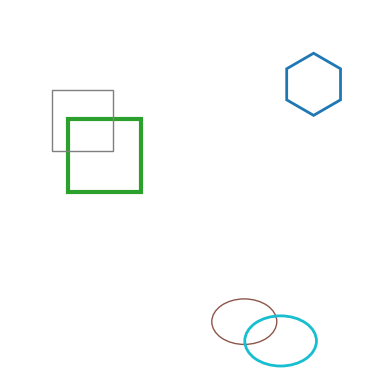[{"shape": "hexagon", "thickness": 2, "radius": 0.4, "center": [0.815, 0.781]}, {"shape": "square", "thickness": 3, "radius": 0.47, "center": [0.272, 0.597]}, {"shape": "oval", "thickness": 1, "radius": 0.42, "center": [0.635, 0.165]}, {"shape": "square", "thickness": 1, "radius": 0.39, "center": [0.214, 0.688]}, {"shape": "oval", "thickness": 2, "radius": 0.47, "center": [0.729, 0.114]}]